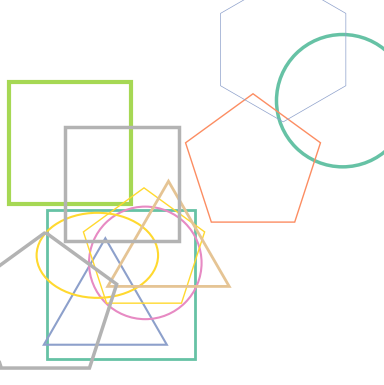[{"shape": "square", "thickness": 2, "radius": 0.96, "center": [0.314, 0.261]}, {"shape": "circle", "thickness": 2.5, "radius": 0.86, "center": [0.89, 0.738]}, {"shape": "pentagon", "thickness": 1, "radius": 0.92, "center": [0.657, 0.572]}, {"shape": "hexagon", "thickness": 0.5, "radius": 0.94, "center": [0.736, 0.871]}, {"shape": "triangle", "thickness": 1.5, "radius": 0.92, "center": [0.274, 0.197]}, {"shape": "circle", "thickness": 1.5, "radius": 0.73, "center": [0.377, 0.317]}, {"shape": "square", "thickness": 3, "radius": 0.79, "center": [0.182, 0.628]}, {"shape": "oval", "thickness": 1.5, "radius": 0.79, "center": [0.253, 0.337]}, {"shape": "pentagon", "thickness": 1, "radius": 0.83, "center": [0.374, 0.346]}, {"shape": "triangle", "thickness": 2, "radius": 0.91, "center": [0.438, 0.347]}, {"shape": "pentagon", "thickness": 2.5, "radius": 0.97, "center": [0.118, 0.202]}, {"shape": "square", "thickness": 2.5, "radius": 0.74, "center": [0.317, 0.521]}]